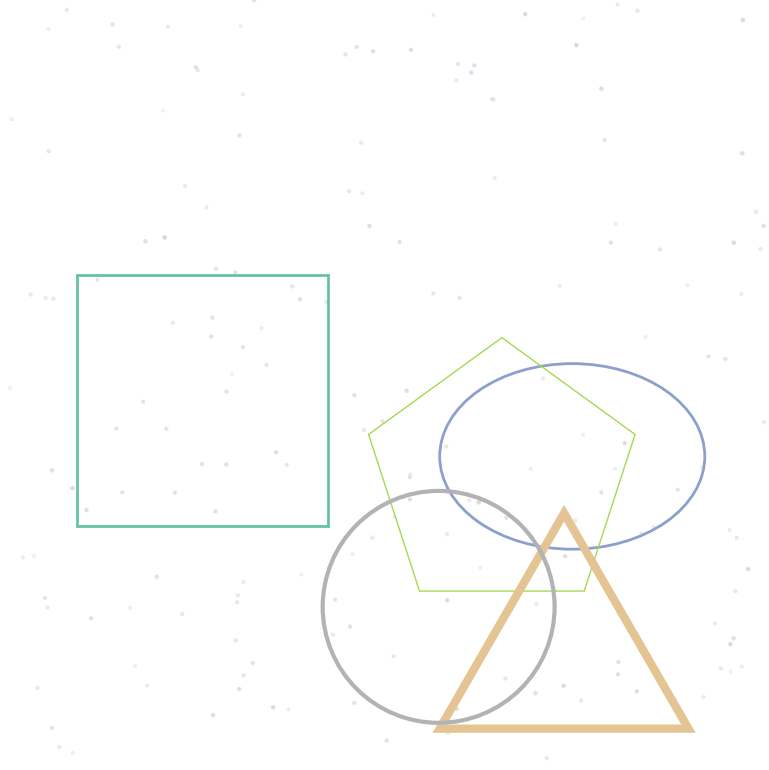[{"shape": "square", "thickness": 1, "radius": 0.82, "center": [0.263, 0.48]}, {"shape": "oval", "thickness": 1, "radius": 0.86, "center": [0.743, 0.407]}, {"shape": "pentagon", "thickness": 0.5, "radius": 0.91, "center": [0.652, 0.38]}, {"shape": "triangle", "thickness": 3, "radius": 0.93, "center": [0.733, 0.147]}, {"shape": "circle", "thickness": 1.5, "radius": 0.75, "center": [0.57, 0.212]}]